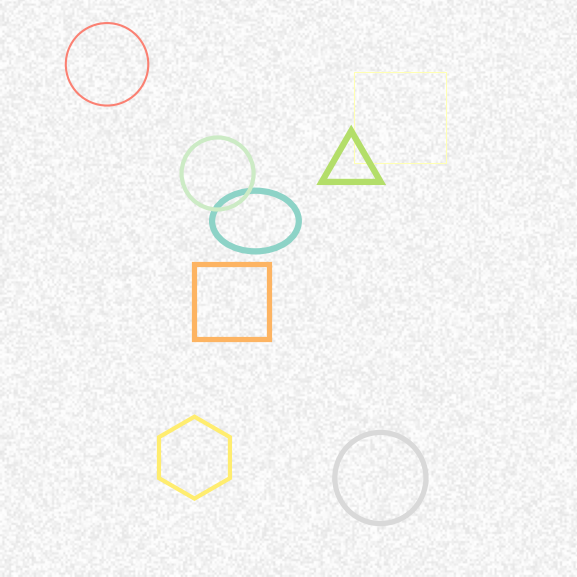[{"shape": "oval", "thickness": 3, "radius": 0.38, "center": [0.442, 0.616]}, {"shape": "square", "thickness": 0.5, "radius": 0.4, "center": [0.692, 0.795]}, {"shape": "circle", "thickness": 1, "radius": 0.36, "center": [0.185, 0.888]}, {"shape": "square", "thickness": 2.5, "radius": 0.32, "center": [0.401, 0.478]}, {"shape": "triangle", "thickness": 3, "radius": 0.29, "center": [0.608, 0.714]}, {"shape": "circle", "thickness": 2.5, "radius": 0.39, "center": [0.659, 0.171]}, {"shape": "circle", "thickness": 2, "radius": 0.31, "center": [0.377, 0.699]}, {"shape": "hexagon", "thickness": 2, "radius": 0.35, "center": [0.337, 0.207]}]